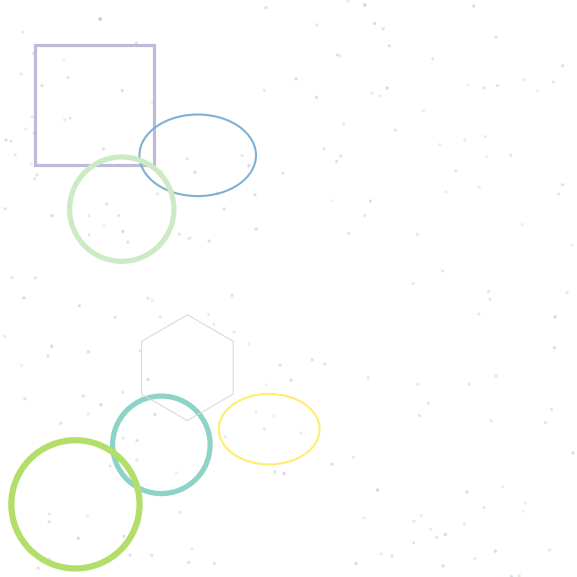[{"shape": "circle", "thickness": 2.5, "radius": 0.42, "center": [0.279, 0.229]}, {"shape": "square", "thickness": 1.5, "radius": 0.52, "center": [0.164, 0.818]}, {"shape": "oval", "thickness": 1, "radius": 0.5, "center": [0.342, 0.73]}, {"shape": "circle", "thickness": 3, "radius": 0.56, "center": [0.131, 0.126]}, {"shape": "hexagon", "thickness": 0.5, "radius": 0.46, "center": [0.324, 0.362]}, {"shape": "circle", "thickness": 2.5, "radius": 0.45, "center": [0.211, 0.637]}, {"shape": "oval", "thickness": 1, "radius": 0.44, "center": [0.466, 0.256]}]